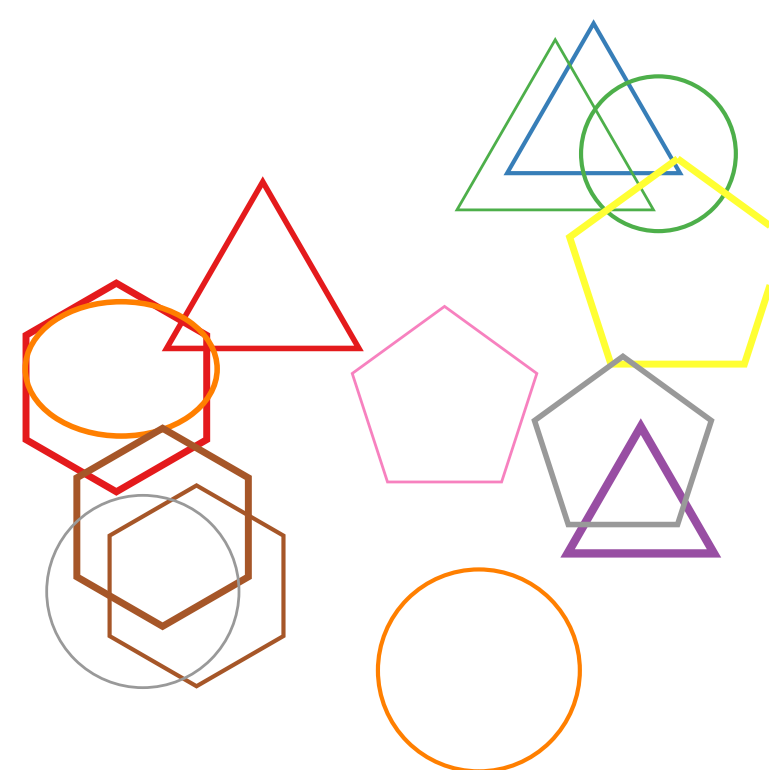[{"shape": "triangle", "thickness": 2, "radius": 0.72, "center": [0.341, 0.62]}, {"shape": "hexagon", "thickness": 2.5, "radius": 0.68, "center": [0.151, 0.497]}, {"shape": "triangle", "thickness": 1.5, "radius": 0.65, "center": [0.771, 0.84]}, {"shape": "circle", "thickness": 1.5, "radius": 0.5, "center": [0.855, 0.8]}, {"shape": "triangle", "thickness": 1, "radius": 0.74, "center": [0.721, 0.801]}, {"shape": "triangle", "thickness": 3, "radius": 0.55, "center": [0.832, 0.336]}, {"shape": "circle", "thickness": 1.5, "radius": 0.66, "center": [0.622, 0.129]}, {"shape": "oval", "thickness": 2, "radius": 0.62, "center": [0.157, 0.521]}, {"shape": "pentagon", "thickness": 2.5, "radius": 0.74, "center": [0.88, 0.646]}, {"shape": "hexagon", "thickness": 2.5, "radius": 0.64, "center": [0.211, 0.315]}, {"shape": "hexagon", "thickness": 1.5, "radius": 0.65, "center": [0.255, 0.239]}, {"shape": "pentagon", "thickness": 1, "radius": 0.63, "center": [0.577, 0.476]}, {"shape": "pentagon", "thickness": 2, "radius": 0.6, "center": [0.809, 0.416]}, {"shape": "circle", "thickness": 1, "radius": 0.62, "center": [0.186, 0.232]}]